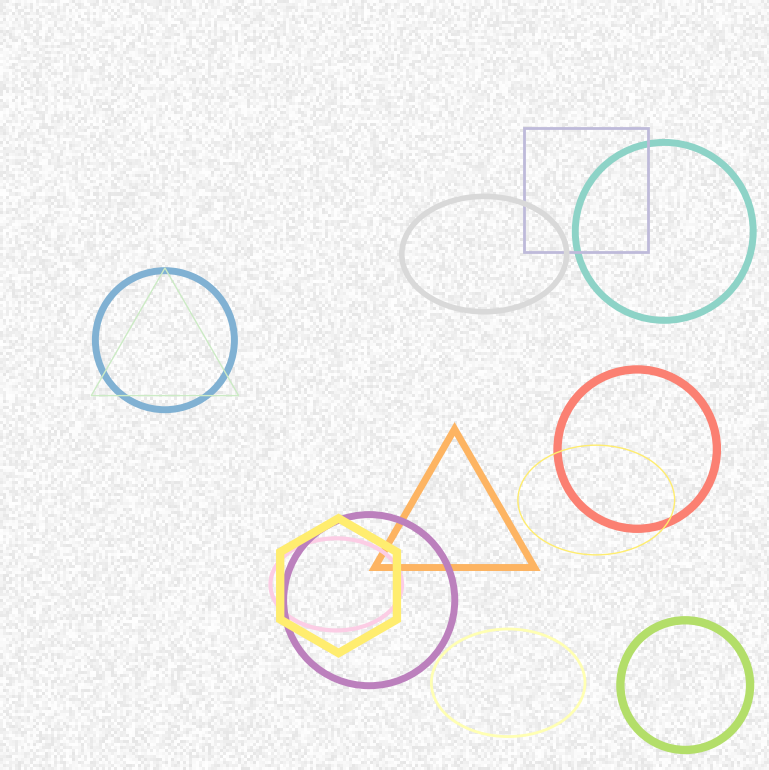[{"shape": "circle", "thickness": 2.5, "radius": 0.58, "center": [0.863, 0.7]}, {"shape": "oval", "thickness": 1, "radius": 0.5, "center": [0.66, 0.113]}, {"shape": "square", "thickness": 1, "radius": 0.4, "center": [0.761, 0.753]}, {"shape": "circle", "thickness": 3, "radius": 0.52, "center": [0.828, 0.417]}, {"shape": "circle", "thickness": 2.5, "radius": 0.45, "center": [0.214, 0.558]}, {"shape": "triangle", "thickness": 2.5, "radius": 0.6, "center": [0.59, 0.323]}, {"shape": "circle", "thickness": 3, "radius": 0.42, "center": [0.89, 0.11]}, {"shape": "oval", "thickness": 1.5, "radius": 0.43, "center": [0.437, 0.241]}, {"shape": "oval", "thickness": 2, "radius": 0.54, "center": [0.629, 0.67]}, {"shape": "circle", "thickness": 2.5, "radius": 0.56, "center": [0.479, 0.221]}, {"shape": "triangle", "thickness": 0.5, "radius": 0.55, "center": [0.214, 0.541]}, {"shape": "hexagon", "thickness": 3, "radius": 0.44, "center": [0.44, 0.239]}, {"shape": "oval", "thickness": 0.5, "radius": 0.51, "center": [0.774, 0.351]}]